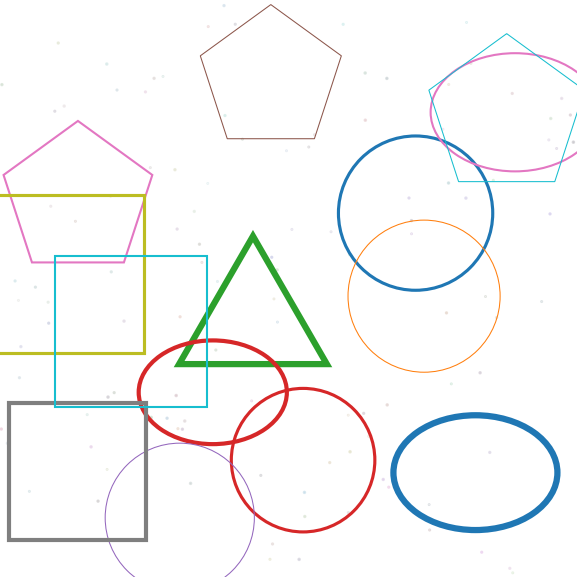[{"shape": "circle", "thickness": 1.5, "radius": 0.67, "center": [0.72, 0.63]}, {"shape": "oval", "thickness": 3, "radius": 0.71, "center": [0.823, 0.181]}, {"shape": "circle", "thickness": 0.5, "radius": 0.66, "center": [0.734, 0.486]}, {"shape": "triangle", "thickness": 3, "radius": 0.74, "center": [0.438, 0.443]}, {"shape": "circle", "thickness": 1.5, "radius": 0.62, "center": [0.525, 0.202]}, {"shape": "oval", "thickness": 2, "radius": 0.64, "center": [0.368, 0.32]}, {"shape": "circle", "thickness": 0.5, "radius": 0.65, "center": [0.311, 0.103]}, {"shape": "pentagon", "thickness": 0.5, "radius": 0.64, "center": [0.469, 0.863]}, {"shape": "pentagon", "thickness": 1, "radius": 0.68, "center": [0.135, 0.654]}, {"shape": "oval", "thickness": 1, "radius": 0.73, "center": [0.892, 0.805]}, {"shape": "square", "thickness": 2, "radius": 0.59, "center": [0.135, 0.183]}, {"shape": "square", "thickness": 1.5, "radius": 0.68, "center": [0.113, 0.525]}, {"shape": "pentagon", "thickness": 0.5, "radius": 0.71, "center": [0.877, 0.799]}, {"shape": "square", "thickness": 1, "radius": 0.66, "center": [0.227, 0.425]}]